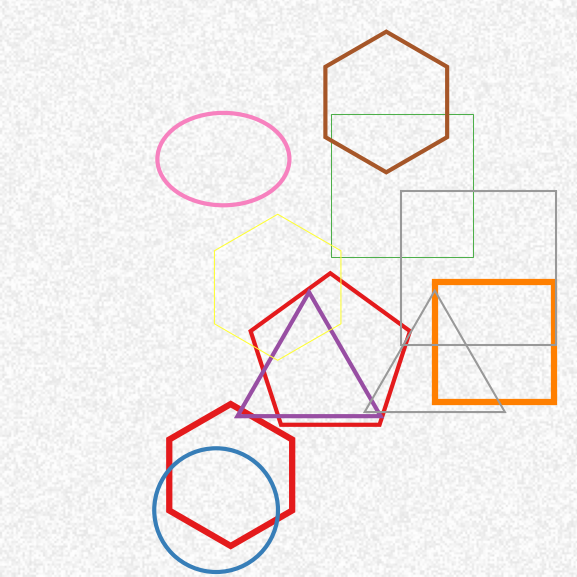[{"shape": "pentagon", "thickness": 2, "radius": 0.73, "center": [0.572, 0.381]}, {"shape": "hexagon", "thickness": 3, "radius": 0.61, "center": [0.4, 0.177]}, {"shape": "circle", "thickness": 2, "radius": 0.54, "center": [0.374, 0.116]}, {"shape": "square", "thickness": 0.5, "radius": 0.62, "center": [0.696, 0.678]}, {"shape": "triangle", "thickness": 2, "radius": 0.72, "center": [0.535, 0.35]}, {"shape": "square", "thickness": 3, "radius": 0.52, "center": [0.857, 0.406]}, {"shape": "hexagon", "thickness": 0.5, "radius": 0.63, "center": [0.481, 0.502]}, {"shape": "hexagon", "thickness": 2, "radius": 0.61, "center": [0.669, 0.823]}, {"shape": "oval", "thickness": 2, "radius": 0.57, "center": [0.387, 0.724]}, {"shape": "square", "thickness": 1, "radius": 0.67, "center": [0.829, 0.535]}, {"shape": "triangle", "thickness": 1, "radius": 0.7, "center": [0.753, 0.356]}]